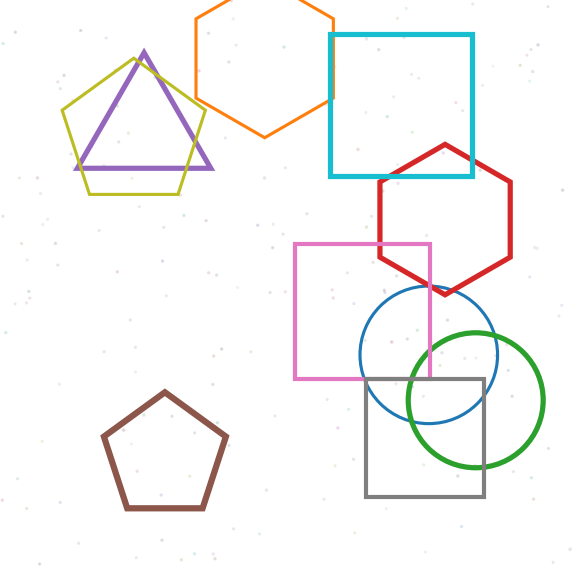[{"shape": "circle", "thickness": 1.5, "radius": 0.6, "center": [0.742, 0.385]}, {"shape": "hexagon", "thickness": 1.5, "radius": 0.69, "center": [0.458, 0.898]}, {"shape": "circle", "thickness": 2.5, "radius": 0.58, "center": [0.824, 0.306]}, {"shape": "hexagon", "thickness": 2.5, "radius": 0.65, "center": [0.771, 0.619]}, {"shape": "triangle", "thickness": 2.5, "radius": 0.67, "center": [0.249, 0.774]}, {"shape": "pentagon", "thickness": 3, "radius": 0.56, "center": [0.286, 0.209]}, {"shape": "square", "thickness": 2, "radius": 0.59, "center": [0.628, 0.459]}, {"shape": "square", "thickness": 2, "radius": 0.51, "center": [0.736, 0.241]}, {"shape": "pentagon", "thickness": 1.5, "radius": 0.65, "center": [0.232, 0.768]}, {"shape": "square", "thickness": 2.5, "radius": 0.61, "center": [0.694, 0.817]}]